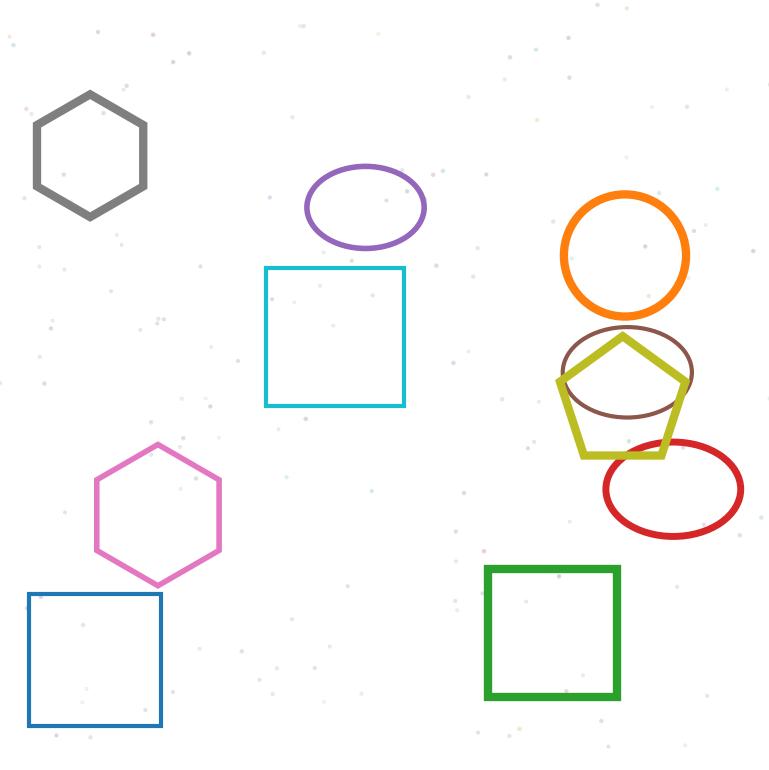[{"shape": "square", "thickness": 1.5, "radius": 0.43, "center": [0.124, 0.143]}, {"shape": "circle", "thickness": 3, "radius": 0.4, "center": [0.812, 0.668]}, {"shape": "square", "thickness": 3, "radius": 0.42, "center": [0.717, 0.178]}, {"shape": "oval", "thickness": 2.5, "radius": 0.44, "center": [0.874, 0.365]}, {"shape": "oval", "thickness": 2, "radius": 0.38, "center": [0.475, 0.731]}, {"shape": "oval", "thickness": 1.5, "radius": 0.42, "center": [0.815, 0.516]}, {"shape": "hexagon", "thickness": 2, "radius": 0.46, "center": [0.205, 0.331]}, {"shape": "hexagon", "thickness": 3, "radius": 0.4, "center": [0.117, 0.798]}, {"shape": "pentagon", "thickness": 3, "radius": 0.43, "center": [0.809, 0.478]}, {"shape": "square", "thickness": 1.5, "radius": 0.45, "center": [0.436, 0.562]}]